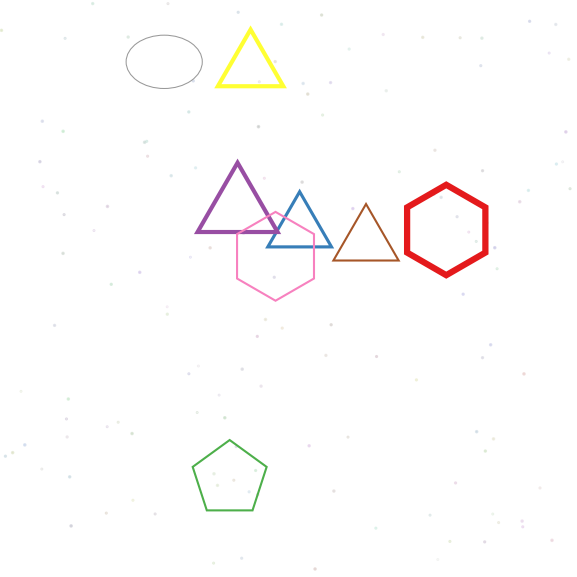[{"shape": "hexagon", "thickness": 3, "radius": 0.39, "center": [0.773, 0.601]}, {"shape": "triangle", "thickness": 1.5, "radius": 0.32, "center": [0.519, 0.603]}, {"shape": "pentagon", "thickness": 1, "radius": 0.34, "center": [0.398, 0.17]}, {"shape": "triangle", "thickness": 2, "radius": 0.4, "center": [0.411, 0.637]}, {"shape": "triangle", "thickness": 2, "radius": 0.33, "center": [0.434, 0.883]}, {"shape": "triangle", "thickness": 1, "radius": 0.33, "center": [0.634, 0.581]}, {"shape": "hexagon", "thickness": 1, "radius": 0.38, "center": [0.477, 0.555]}, {"shape": "oval", "thickness": 0.5, "radius": 0.33, "center": [0.284, 0.892]}]